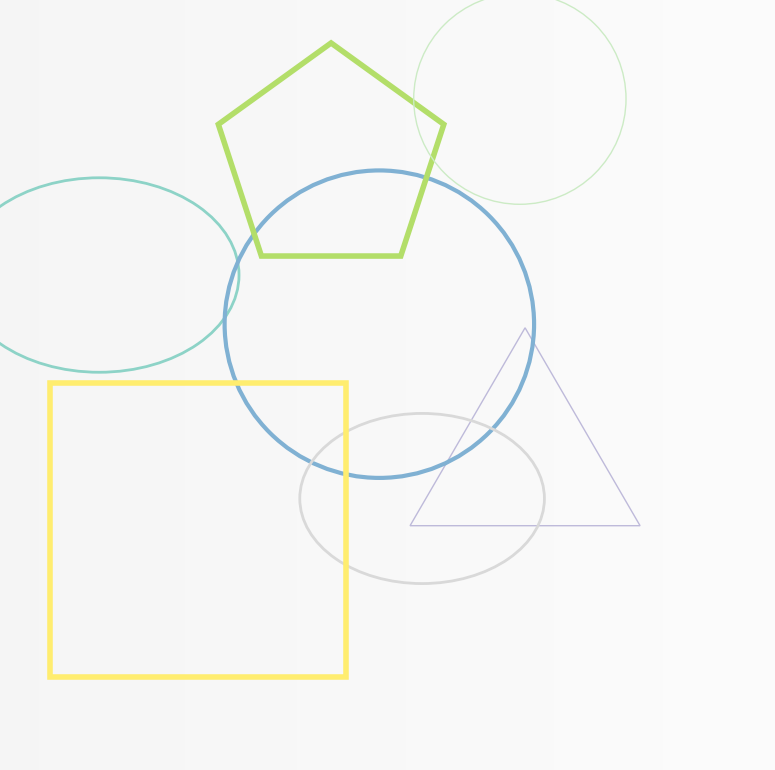[{"shape": "oval", "thickness": 1, "radius": 0.9, "center": [0.128, 0.643]}, {"shape": "triangle", "thickness": 0.5, "radius": 0.86, "center": [0.678, 0.403]}, {"shape": "circle", "thickness": 1.5, "radius": 1.0, "center": [0.489, 0.579]}, {"shape": "pentagon", "thickness": 2, "radius": 0.76, "center": [0.427, 0.791]}, {"shape": "oval", "thickness": 1, "radius": 0.79, "center": [0.545, 0.353]}, {"shape": "circle", "thickness": 0.5, "radius": 0.68, "center": [0.671, 0.872]}, {"shape": "square", "thickness": 2, "radius": 0.96, "center": [0.255, 0.312]}]